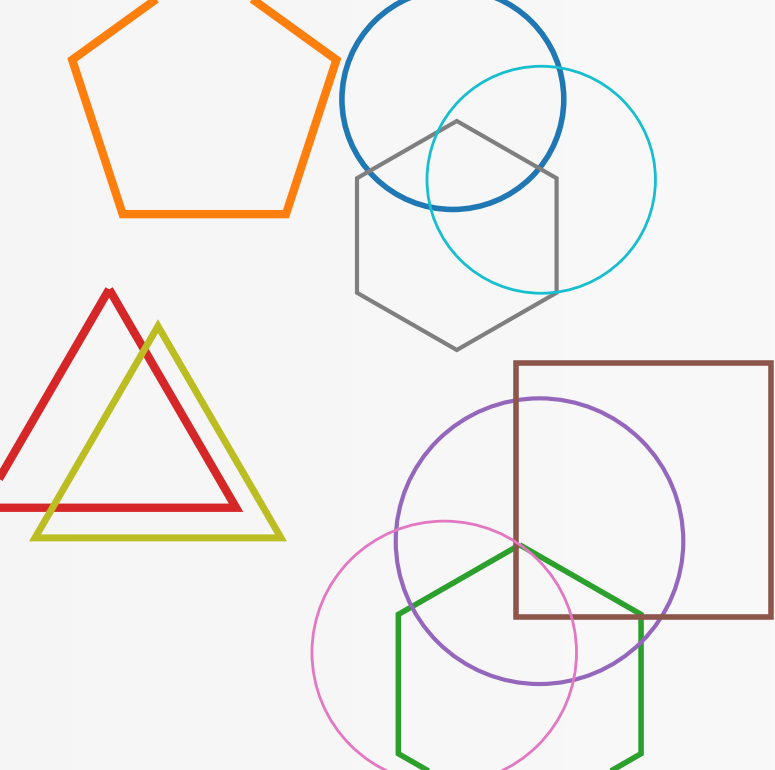[{"shape": "circle", "thickness": 2, "radius": 0.72, "center": [0.584, 0.871]}, {"shape": "pentagon", "thickness": 3, "radius": 0.9, "center": [0.264, 0.867]}, {"shape": "hexagon", "thickness": 2, "radius": 0.9, "center": [0.671, 0.112]}, {"shape": "triangle", "thickness": 3, "radius": 0.95, "center": [0.141, 0.435]}, {"shape": "circle", "thickness": 1.5, "radius": 0.93, "center": [0.696, 0.297]}, {"shape": "square", "thickness": 2, "radius": 0.82, "center": [0.83, 0.364]}, {"shape": "circle", "thickness": 1, "radius": 0.85, "center": [0.573, 0.153]}, {"shape": "hexagon", "thickness": 1.5, "radius": 0.74, "center": [0.589, 0.694]}, {"shape": "triangle", "thickness": 2.5, "radius": 0.92, "center": [0.204, 0.393]}, {"shape": "circle", "thickness": 1, "radius": 0.74, "center": [0.698, 0.767]}]